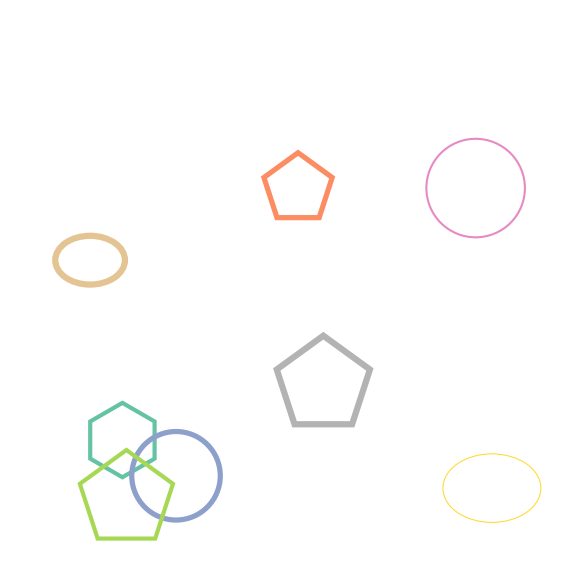[{"shape": "hexagon", "thickness": 2, "radius": 0.32, "center": [0.212, 0.237]}, {"shape": "pentagon", "thickness": 2.5, "radius": 0.31, "center": [0.516, 0.673]}, {"shape": "circle", "thickness": 2.5, "radius": 0.38, "center": [0.305, 0.175]}, {"shape": "circle", "thickness": 1, "radius": 0.43, "center": [0.824, 0.673]}, {"shape": "pentagon", "thickness": 2, "radius": 0.42, "center": [0.219, 0.135]}, {"shape": "oval", "thickness": 0.5, "radius": 0.42, "center": [0.852, 0.154]}, {"shape": "oval", "thickness": 3, "radius": 0.3, "center": [0.156, 0.549]}, {"shape": "pentagon", "thickness": 3, "radius": 0.42, "center": [0.56, 0.333]}]